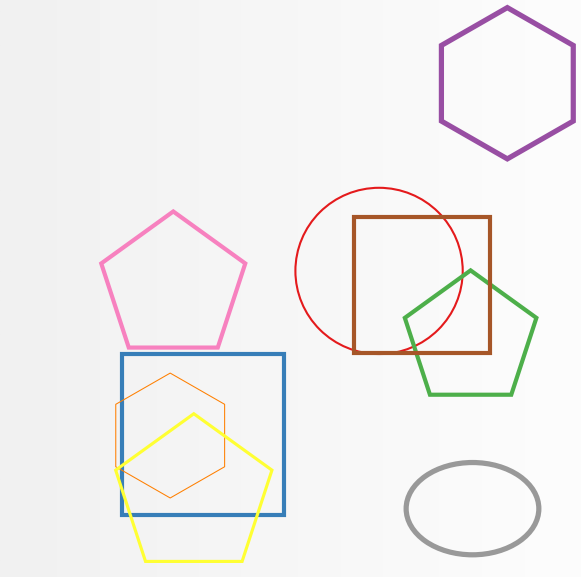[{"shape": "circle", "thickness": 1, "radius": 0.72, "center": [0.652, 0.53]}, {"shape": "square", "thickness": 2, "radius": 0.7, "center": [0.349, 0.247]}, {"shape": "pentagon", "thickness": 2, "radius": 0.6, "center": [0.81, 0.412]}, {"shape": "hexagon", "thickness": 2.5, "radius": 0.65, "center": [0.873, 0.855]}, {"shape": "hexagon", "thickness": 0.5, "radius": 0.54, "center": [0.293, 0.245]}, {"shape": "pentagon", "thickness": 1.5, "radius": 0.71, "center": [0.333, 0.141]}, {"shape": "square", "thickness": 2, "radius": 0.59, "center": [0.726, 0.505]}, {"shape": "pentagon", "thickness": 2, "radius": 0.65, "center": [0.298, 0.503]}, {"shape": "oval", "thickness": 2.5, "radius": 0.57, "center": [0.813, 0.118]}]